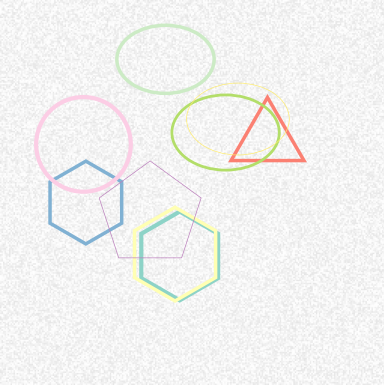[{"shape": "hexagon", "thickness": 3, "radius": 0.58, "center": [0.467, 0.335]}, {"shape": "hexagon", "thickness": 2.5, "radius": 0.61, "center": [0.455, 0.34]}, {"shape": "triangle", "thickness": 2.5, "radius": 0.55, "center": [0.695, 0.638]}, {"shape": "hexagon", "thickness": 2.5, "radius": 0.54, "center": [0.223, 0.474]}, {"shape": "oval", "thickness": 2, "radius": 0.7, "center": [0.586, 0.656]}, {"shape": "circle", "thickness": 3, "radius": 0.61, "center": [0.217, 0.625]}, {"shape": "pentagon", "thickness": 0.5, "radius": 0.7, "center": [0.39, 0.443]}, {"shape": "oval", "thickness": 2.5, "radius": 0.63, "center": [0.43, 0.846]}, {"shape": "oval", "thickness": 0.5, "radius": 0.67, "center": [0.618, 0.691]}]